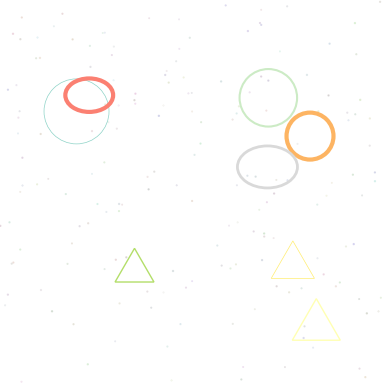[{"shape": "circle", "thickness": 0.5, "radius": 0.42, "center": [0.199, 0.711]}, {"shape": "triangle", "thickness": 1, "radius": 0.36, "center": [0.822, 0.152]}, {"shape": "oval", "thickness": 3, "radius": 0.31, "center": [0.232, 0.753]}, {"shape": "circle", "thickness": 3, "radius": 0.3, "center": [0.805, 0.647]}, {"shape": "triangle", "thickness": 1, "radius": 0.29, "center": [0.349, 0.297]}, {"shape": "oval", "thickness": 2, "radius": 0.39, "center": [0.695, 0.566]}, {"shape": "circle", "thickness": 1.5, "radius": 0.37, "center": [0.697, 0.746]}, {"shape": "triangle", "thickness": 0.5, "radius": 0.32, "center": [0.761, 0.309]}]